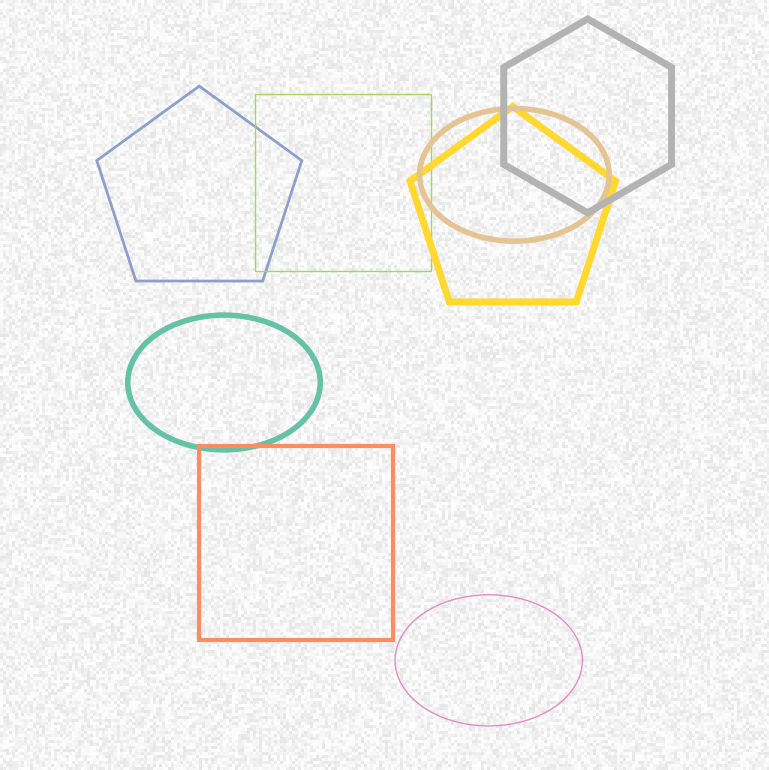[{"shape": "oval", "thickness": 2, "radius": 0.63, "center": [0.291, 0.503]}, {"shape": "square", "thickness": 1.5, "radius": 0.63, "center": [0.384, 0.294]}, {"shape": "pentagon", "thickness": 1, "radius": 0.7, "center": [0.259, 0.748]}, {"shape": "oval", "thickness": 0.5, "radius": 0.61, "center": [0.635, 0.142]}, {"shape": "square", "thickness": 0.5, "radius": 0.57, "center": [0.445, 0.763]}, {"shape": "pentagon", "thickness": 2.5, "radius": 0.7, "center": [0.666, 0.721]}, {"shape": "oval", "thickness": 2, "radius": 0.62, "center": [0.668, 0.773]}, {"shape": "hexagon", "thickness": 2.5, "radius": 0.63, "center": [0.763, 0.849]}]